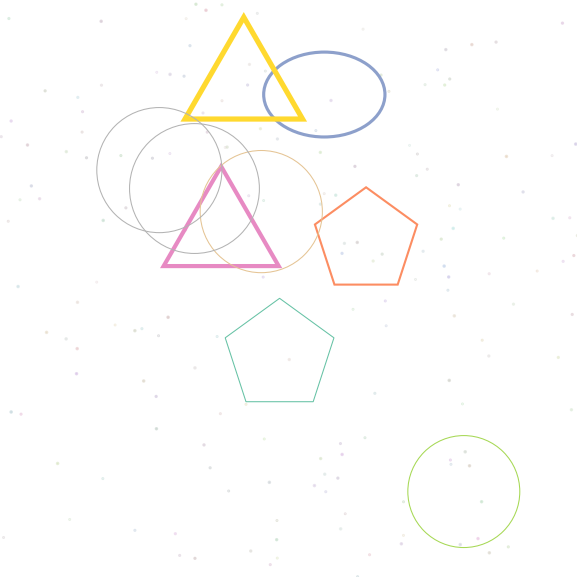[{"shape": "pentagon", "thickness": 0.5, "radius": 0.49, "center": [0.484, 0.384]}, {"shape": "pentagon", "thickness": 1, "radius": 0.47, "center": [0.634, 0.582]}, {"shape": "oval", "thickness": 1.5, "radius": 0.53, "center": [0.562, 0.835]}, {"shape": "triangle", "thickness": 2, "radius": 0.58, "center": [0.383, 0.596]}, {"shape": "circle", "thickness": 0.5, "radius": 0.48, "center": [0.803, 0.148]}, {"shape": "triangle", "thickness": 2.5, "radius": 0.59, "center": [0.422, 0.852]}, {"shape": "circle", "thickness": 0.5, "radius": 0.53, "center": [0.452, 0.633]}, {"shape": "circle", "thickness": 0.5, "radius": 0.56, "center": [0.337, 0.673]}, {"shape": "circle", "thickness": 0.5, "radius": 0.54, "center": [0.276, 0.705]}]